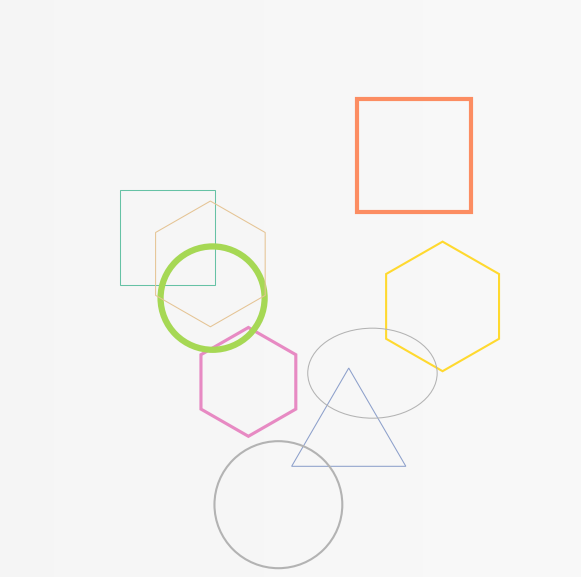[{"shape": "square", "thickness": 0.5, "radius": 0.41, "center": [0.288, 0.588]}, {"shape": "square", "thickness": 2, "radius": 0.49, "center": [0.712, 0.73]}, {"shape": "triangle", "thickness": 0.5, "radius": 0.57, "center": [0.6, 0.248]}, {"shape": "hexagon", "thickness": 1.5, "radius": 0.47, "center": [0.427, 0.338]}, {"shape": "circle", "thickness": 3, "radius": 0.45, "center": [0.366, 0.483]}, {"shape": "hexagon", "thickness": 1, "radius": 0.56, "center": [0.761, 0.469]}, {"shape": "hexagon", "thickness": 0.5, "radius": 0.54, "center": [0.362, 0.542]}, {"shape": "circle", "thickness": 1, "radius": 0.55, "center": [0.479, 0.125]}, {"shape": "oval", "thickness": 0.5, "radius": 0.56, "center": [0.641, 0.353]}]